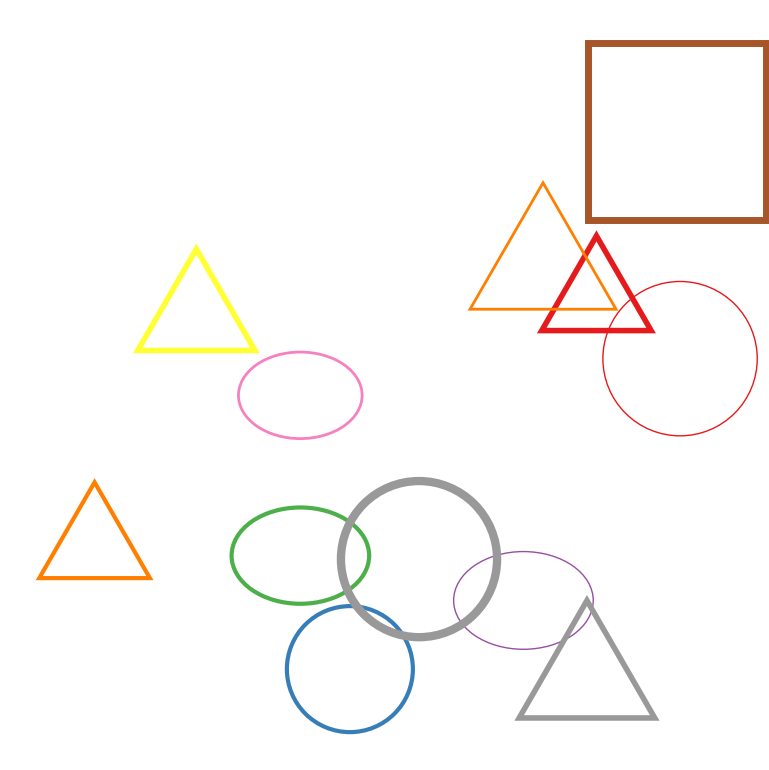[{"shape": "circle", "thickness": 0.5, "radius": 0.5, "center": [0.883, 0.534]}, {"shape": "triangle", "thickness": 2, "radius": 0.41, "center": [0.775, 0.612]}, {"shape": "circle", "thickness": 1.5, "radius": 0.41, "center": [0.454, 0.131]}, {"shape": "oval", "thickness": 1.5, "radius": 0.45, "center": [0.39, 0.278]}, {"shape": "oval", "thickness": 0.5, "radius": 0.45, "center": [0.68, 0.22]}, {"shape": "triangle", "thickness": 1, "radius": 0.55, "center": [0.705, 0.653]}, {"shape": "triangle", "thickness": 1.5, "radius": 0.41, "center": [0.123, 0.291]}, {"shape": "triangle", "thickness": 2, "radius": 0.44, "center": [0.255, 0.589]}, {"shape": "square", "thickness": 2.5, "radius": 0.58, "center": [0.879, 0.829]}, {"shape": "oval", "thickness": 1, "radius": 0.4, "center": [0.39, 0.487]}, {"shape": "triangle", "thickness": 2, "radius": 0.51, "center": [0.762, 0.118]}, {"shape": "circle", "thickness": 3, "radius": 0.51, "center": [0.544, 0.274]}]